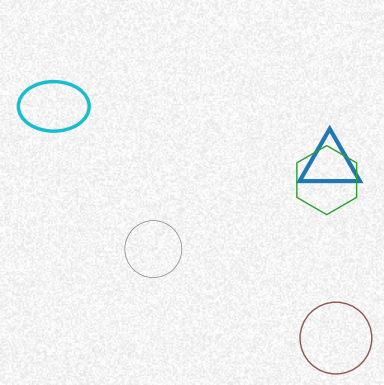[{"shape": "triangle", "thickness": 3, "radius": 0.45, "center": [0.856, 0.575]}, {"shape": "hexagon", "thickness": 1, "radius": 0.45, "center": [0.849, 0.532]}, {"shape": "circle", "thickness": 1, "radius": 0.47, "center": [0.873, 0.122]}, {"shape": "circle", "thickness": 0.5, "radius": 0.37, "center": [0.398, 0.353]}, {"shape": "oval", "thickness": 2.5, "radius": 0.46, "center": [0.14, 0.724]}]